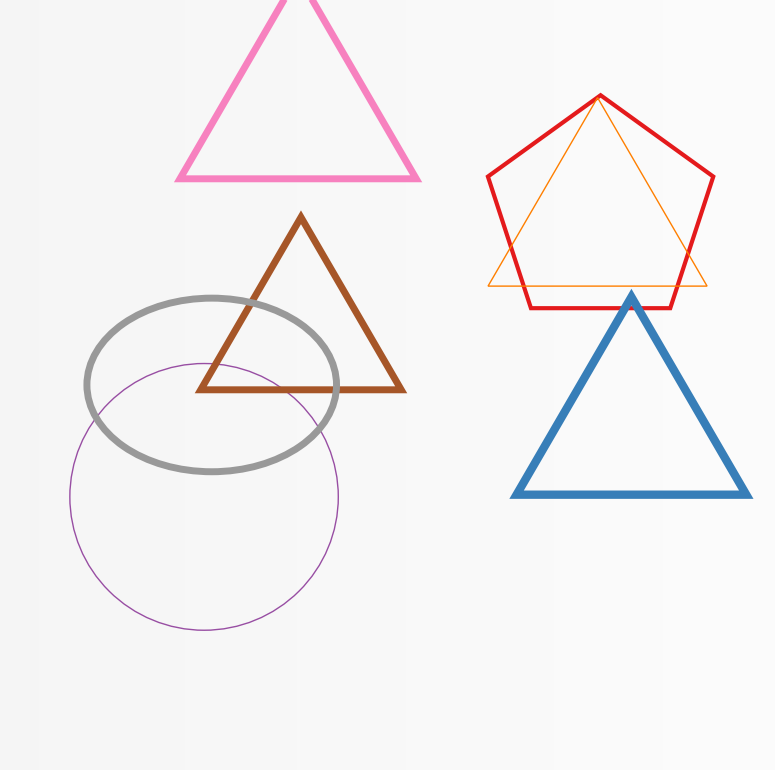[{"shape": "pentagon", "thickness": 1.5, "radius": 0.76, "center": [0.775, 0.723]}, {"shape": "triangle", "thickness": 3, "radius": 0.86, "center": [0.815, 0.443]}, {"shape": "circle", "thickness": 0.5, "radius": 0.87, "center": [0.263, 0.355]}, {"shape": "triangle", "thickness": 0.5, "radius": 0.82, "center": [0.771, 0.71]}, {"shape": "triangle", "thickness": 2.5, "radius": 0.75, "center": [0.388, 0.568]}, {"shape": "triangle", "thickness": 2.5, "radius": 0.88, "center": [0.385, 0.856]}, {"shape": "oval", "thickness": 2.5, "radius": 0.81, "center": [0.273, 0.5]}]